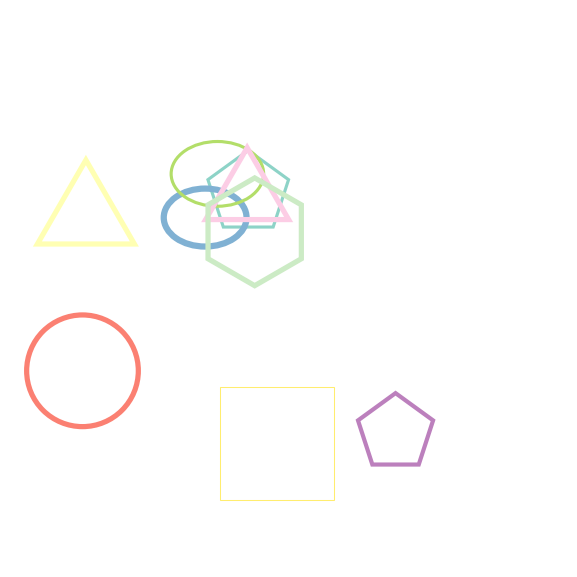[{"shape": "pentagon", "thickness": 1.5, "radius": 0.37, "center": [0.43, 0.665]}, {"shape": "triangle", "thickness": 2.5, "radius": 0.48, "center": [0.149, 0.625]}, {"shape": "circle", "thickness": 2.5, "radius": 0.48, "center": [0.143, 0.357]}, {"shape": "oval", "thickness": 3, "radius": 0.36, "center": [0.355, 0.622]}, {"shape": "oval", "thickness": 1.5, "radius": 0.4, "center": [0.376, 0.698]}, {"shape": "triangle", "thickness": 2.5, "radius": 0.41, "center": [0.428, 0.66]}, {"shape": "pentagon", "thickness": 2, "radius": 0.34, "center": [0.685, 0.25]}, {"shape": "hexagon", "thickness": 2.5, "radius": 0.47, "center": [0.441, 0.598]}, {"shape": "square", "thickness": 0.5, "radius": 0.49, "center": [0.48, 0.231]}]